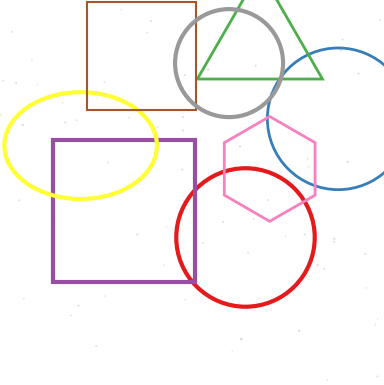[{"shape": "circle", "thickness": 3, "radius": 0.9, "center": [0.638, 0.383]}, {"shape": "circle", "thickness": 2, "radius": 0.92, "center": [0.878, 0.691]}, {"shape": "triangle", "thickness": 2, "radius": 0.94, "center": [0.675, 0.889]}, {"shape": "square", "thickness": 3, "radius": 0.92, "center": [0.322, 0.452]}, {"shape": "oval", "thickness": 3, "radius": 0.99, "center": [0.21, 0.622]}, {"shape": "square", "thickness": 1.5, "radius": 0.7, "center": [0.368, 0.855]}, {"shape": "hexagon", "thickness": 2, "radius": 0.68, "center": [0.701, 0.561]}, {"shape": "circle", "thickness": 3, "radius": 0.7, "center": [0.595, 0.836]}]